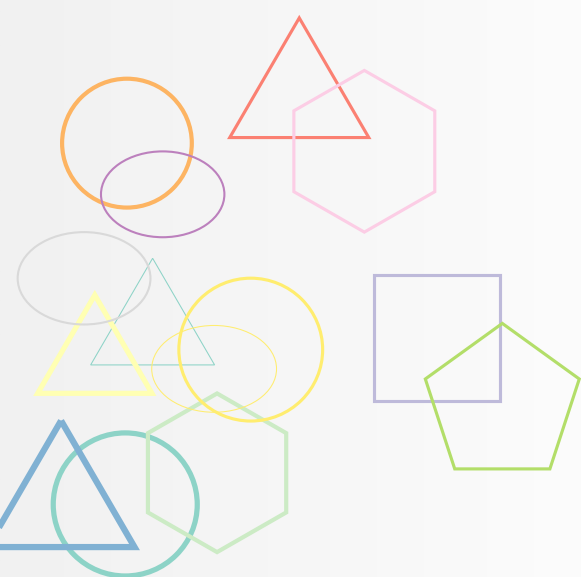[{"shape": "triangle", "thickness": 0.5, "radius": 0.62, "center": [0.263, 0.429]}, {"shape": "circle", "thickness": 2.5, "radius": 0.62, "center": [0.215, 0.126]}, {"shape": "triangle", "thickness": 2.5, "radius": 0.57, "center": [0.163, 0.375]}, {"shape": "square", "thickness": 1.5, "radius": 0.54, "center": [0.752, 0.414]}, {"shape": "triangle", "thickness": 1.5, "radius": 0.69, "center": [0.515, 0.83]}, {"shape": "triangle", "thickness": 3, "radius": 0.73, "center": [0.105, 0.125]}, {"shape": "circle", "thickness": 2, "radius": 0.56, "center": [0.218, 0.751]}, {"shape": "pentagon", "thickness": 1.5, "radius": 0.7, "center": [0.864, 0.3]}, {"shape": "hexagon", "thickness": 1.5, "radius": 0.7, "center": [0.627, 0.737]}, {"shape": "oval", "thickness": 1, "radius": 0.57, "center": [0.145, 0.517]}, {"shape": "oval", "thickness": 1, "radius": 0.53, "center": [0.28, 0.663]}, {"shape": "hexagon", "thickness": 2, "radius": 0.69, "center": [0.373, 0.18]}, {"shape": "oval", "thickness": 0.5, "radius": 0.54, "center": [0.368, 0.36]}, {"shape": "circle", "thickness": 1.5, "radius": 0.62, "center": [0.431, 0.394]}]